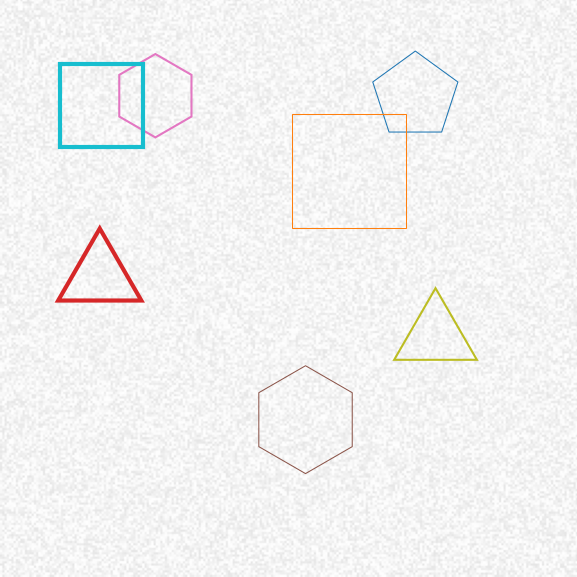[{"shape": "pentagon", "thickness": 0.5, "radius": 0.39, "center": [0.719, 0.833]}, {"shape": "square", "thickness": 0.5, "radius": 0.49, "center": [0.604, 0.703]}, {"shape": "triangle", "thickness": 2, "radius": 0.42, "center": [0.173, 0.52]}, {"shape": "hexagon", "thickness": 0.5, "radius": 0.47, "center": [0.529, 0.272]}, {"shape": "hexagon", "thickness": 1, "radius": 0.36, "center": [0.269, 0.833]}, {"shape": "triangle", "thickness": 1, "radius": 0.41, "center": [0.754, 0.417]}, {"shape": "square", "thickness": 2, "radius": 0.36, "center": [0.176, 0.817]}]